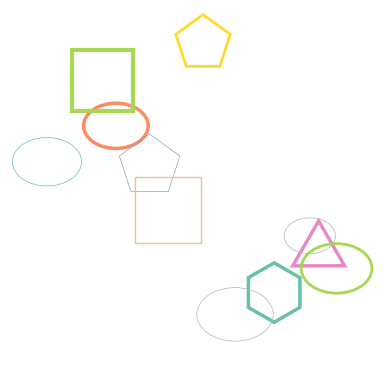[{"shape": "hexagon", "thickness": 2.5, "radius": 0.39, "center": [0.712, 0.24]}, {"shape": "oval", "thickness": 0.5, "radius": 0.45, "center": [0.122, 0.58]}, {"shape": "oval", "thickness": 2.5, "radius": 0.42, "center": [0.301, 0.673]}, {"shape": "pentagon", "thickness": 0.5, "radius": 0.41, "center": [0.389, 0.569]}, {"shape": "triangle", "thickness": 2.5, "radius": 0.39, "center": [0.828, 0.348]}, {"shape": "square", "thickness": 3, "radius": 0.39, "center": [0.266, 0.791]}, {"shape": "oval", "thickness": 2, "radius": 0.46, "center": [0.874, 0.303]}, {"shape": "pentagon", "thickness": 2, "radius": 0.37, "center": [0.527, 0.888]}, {"shape": "square", "thickness": 1, "radius": 0.43, "center": [0.437, 0.455]}, {"shape": "oval", "thickness": 0.5, "radius": 0.33, "center": [0.805, 0.388]}, {"shape": "oval", "thickness": 0.5, "radius": 0.5, "center": [0.611, 0.183]}]